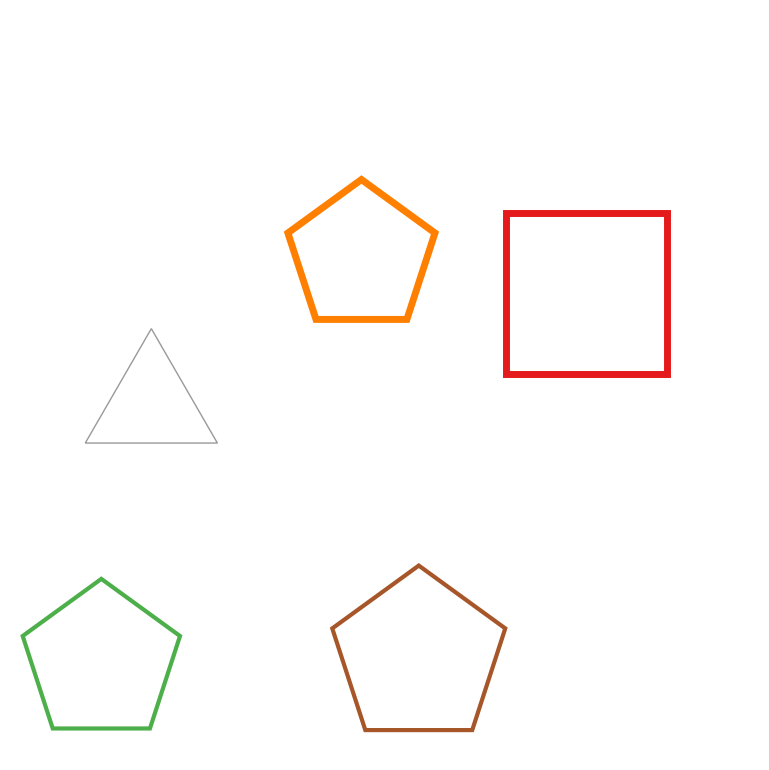[{"shape": "square", "thickness": 2.5, "radius": 0.52, "center": [0.762, 0.619]}, {"shape": "pentagon", "thickness": 1.5, "radius": 0.54, "center": [0.132, 0.141]}, {"shape": "pentagon", "thickness": 2.5, "radius": 0.5, "center": [0.469, 0.666]}, {"shape": "pentagon", "thickness": 1.5, "radius": 0.59, "center": [0.544, 0.147]}, {"shape": "triangle", "thickness": 0.5, "radius": 0.5, "center": [0.197, 0.474]}]